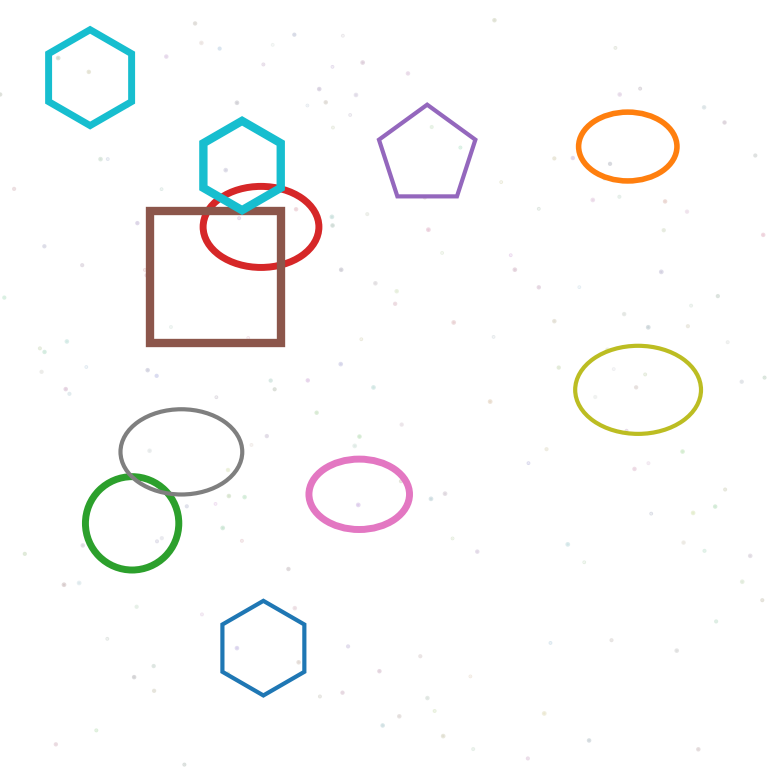[{"shape": "hexagon", "thickness": 1.5, "radius": 0.31, "center": [0.342, 0.158]}, {"shape": "oval", "thickness": 2, "radius": 0.32, "center": [0.815, 0.81]}, {"shape": "circle", "thickness": 2.5, "radius": 0.3, "center": [0.172, 0.32]}, {"shape": "oval", "thickness": 2.5, "radius": 0.38, "center": [0.339, 0.705]}, {"shape": "pentagon", "thickness": 1.5, "radius": 0.33, "center": [0.555, 0.798]}, {"shape": "square", "thickness": 3, "radius": 0.43, "center": [0.28, 0.64]}, {"shape": "oval", "thickness": 2.5, "radius": 0.33, "center": [0.467, 0.358]}, {"shape": "oval", "thickness": 1.5, "radius": 0.4, "center": [0.236, 0.413]}, {"shape": "oval", "thickness": 1.5, "radius": 0.41, "center": [0.829, 0.494]}, {"shape": "hexagon", "thickness": 2.5, "radius": 0.31, "center": [0.117, 0.899]}, {"shape": "hexagon", "thickness": 3, "radius": 0.29, "center": [0.314, 0.785]}]